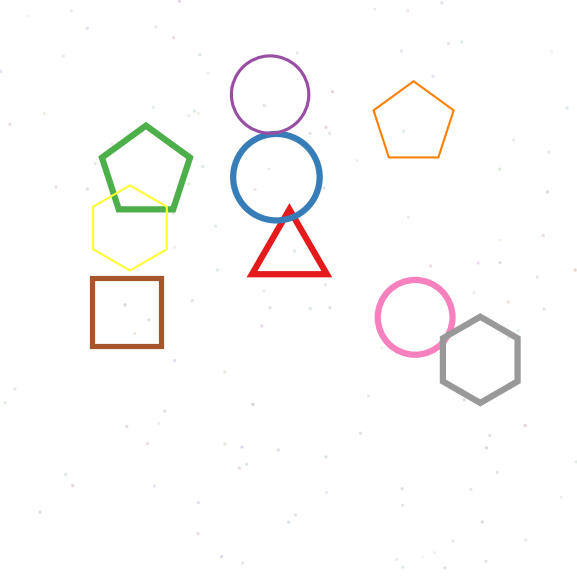[{"shape": "triangle", "thickness": 3, "radius": 0.37, "center": [0.501, 0.562]}, {"shape": "circle", "thickness": 3, "radius": 0.37, "center": [0.479, 0.692]}, {"shape": "pentagon", "thickness": 3, "radius": 0.4, "center": [0.253, 0.701]}, {"shape": "circle", "thickness": 1.5, "radius": 0.33, "center": [0.468, 0.835]}, {"shape": "pentagon", "thickness": 1, "radius": 0.36, "center": [0.716, 0.786]}, {"shape": "hexagon", "thickness": 1, "radius": 0.37, "center": [0.225, 0.604]}, {"shape": "square", "thickness": 2.5, "radius": 0.3, "center": [0.219, 0.459]}, {"shape": "circle", "thickness": 3, "radius": 0.32, "center": [0.719, 0.45]}, {"shape": "hexagon", "thickness": 3, "radius": 0.37, "center": [0.832, 0.376]}]